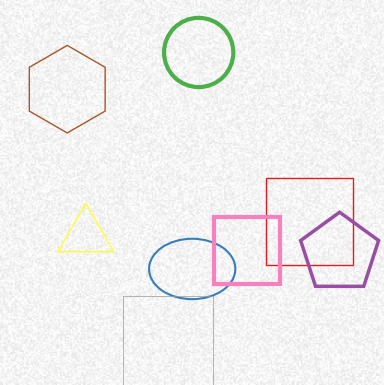[{"shape": "square", "thickness": 1, "radius": 0.57, "center": [0.804, 0.425]}, {"shape": "oval", "thickness": 1.5, "radius": 0.56, "center": [0.499, 0.301]}, {"shape": "circle", "thickness": 3, "radius": 0.45, "center": [0.516, 0.864]}, {"shape": "pentagon", "thickness": 2.5, "radius": 0.53, "center": [0.882, 0.342]}, {"shape": "triangle", "thickness": 1, "radius": 0.42, "center": [0.223, 0.388]}, {"shape": "hexagon", "thickness": 1, "radius": 0.57, "center": [0.175, 0.768]}, {"shape": "square", "thickness": 3, "radius": 0.43, "center": [0.641, 0.349]}, {"shape": "square", "thickness": 0.5, "radius": 0.58, "center": [0.436, 0.114]}]